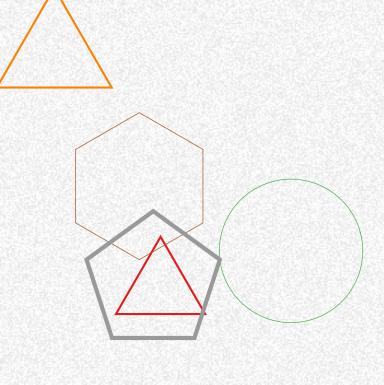[{"shape": "triangle", "thickness": 1.5, "radius": 0.67, "center": [0.417, 0.251]}, {"shape": "circle", "thickness": 0.5, "radius": 0.93, "center": [0.756, 0.348]}, {"shape": "triangle", "thickness": 1.5, "radius": 0.86, "center": [0.141, 0.859]}, {"shape": "hexagon", "thickness": 0.5, "radius": 0.95, "center": [0.362, 0.516]}, {"shape": "pentagon", "thickness": 3, "radius": 0.91, "center": [0.398, 0.269]}]